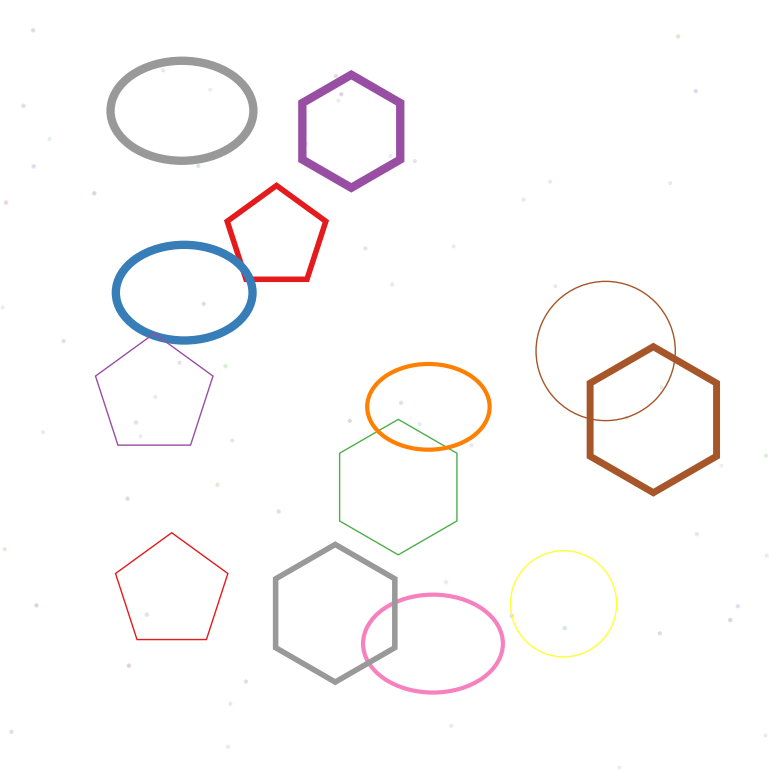[{"shape": "pentagon", "thickness": 0.5, "radius": 0.38, "center": [0.223, 0.231]}, {"shape": "pentagon", "thickness": 2, "radius": 0.34, "center": [0.359, 0.692]}, {"shape": "oval", "thickness": 3, "radius": 0.44, "center": [0.239, 0.62]}, {"shape": "hexagon", "thickness": 0.5, "radius": 0.44, "center": [0.517, 0.367]}, {"shape": "hexagon", "thickness": 3, "radius": 0.37, "center": [0.456, 0.83]}, {"shape": "pentagon", "thickness": 0.5, "radius": 0.4, "center": [0.2, 0.487]}, {"shape": "oval", "thickness": 1.5, "radius": 0.4, "center": [0.556, 0.472]}, {"shape": "circle", "thickness": 0.5, "radius": 0.34, "center": [0.732, 0.216]}, {"shape": "hexagon", "thickness": 2.5, "radius": 0.47, "center": [0.848, 0.455]}, {"shape": "circle", "thickness": 0.5, "radius": 0.45, "center": [0.787, 0.544]}, {"shape": "oval", "thickness": 1.5, "radius": 0.45, "center": [0.562, 0.164]}, {"shape": "oval", "thickness": 3, "radius": 0.46, "center": [0.236, 0.856]}, {"shape": "hexagon", "thickness": 2, "radius": 0.45, "center": [0.435, 0.204]}]